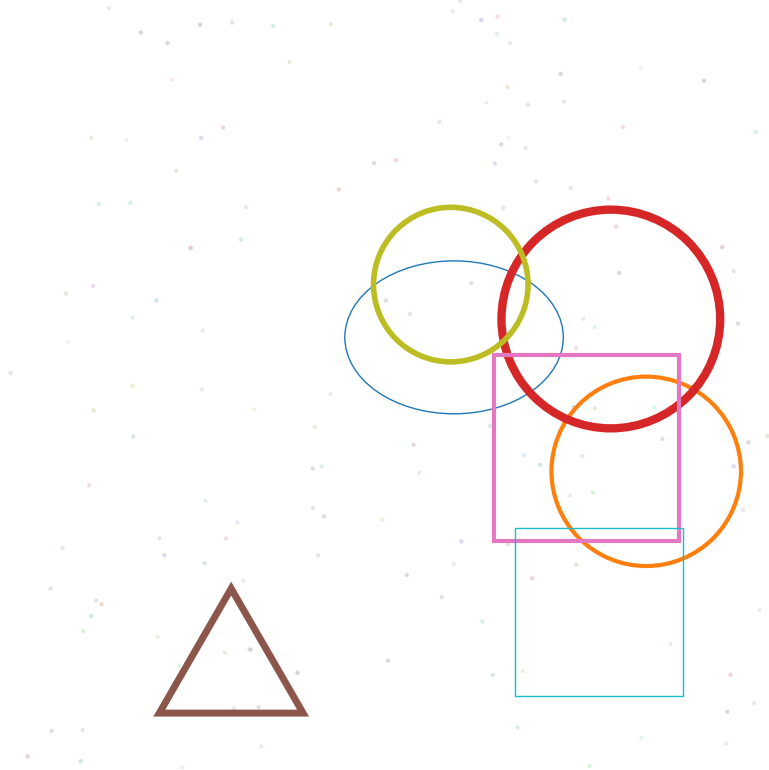[{"shape": "oval", "thickness": 0.5, "radius": 0.71, "center": [0.59, 0.562]}, {"shape": "circle", "thickness": 1.5, "radius": 0.62, "center": [0.839, 0.388]}, {"shape": "circle", "thickness": 3, "radius": 0.71, "center": [0.793, 0.586]}, {"shape": "triangle", "thickness": 2.5, "radius": 0.54, "center": [0.3, 0.128]}, {"shape": "square", "thickness": 1.5, "radius": 0.6, "center": [0.762, 0.418]}, {"shape": "circle", "thickness": 2, "radius": 0.5, "center": [0.585, 0.63]}, {"shape": "square", "thickness": 0.5, "radius": 0.55, "center": [0.778, 0.206]}]